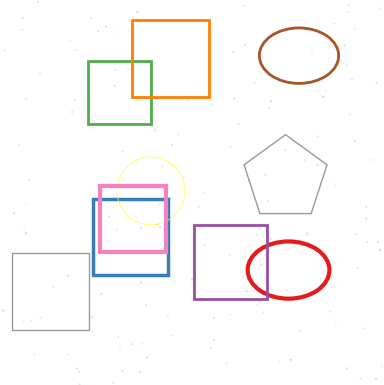[{"shape": "oval", "thickness": 3, "radius": 0.53, "center": [0.749, 0.299]}, {"shape": "square", "thickness": 2.5, "radius": 0.49, "center": [0.338, 0.384]}, {"shape": "square", "thickness": 2, "radius": 0.41, "center": [0.31, 0.759]}, {"shape": "square", "thickness": 2, "radius": 0.48, "center": [0.599, 0.32]}, {"shape": "square", "thickness": 2, "radius": 0.5, "center": [0.443, 0.848]}, {"shape": "circle", "thickness": 0.5, "radius": 0.44, "center": [0.392, 0.504]}, {"shape": "oval", "thickness": 2, "radius": 0.51, "center": [0.777, 0.855]}, {"shape": "square", "thickness": 3, "radius": 0.43, "center": [0.346, 0.432]}, {"shape": "pentagon", "thickness": 1, "radius": 0.57, "center": [0.742, 0.537]}, {"shape": "square", "thickness": 1, "radius": 0.5, "center": [0.132, 0.242]}]